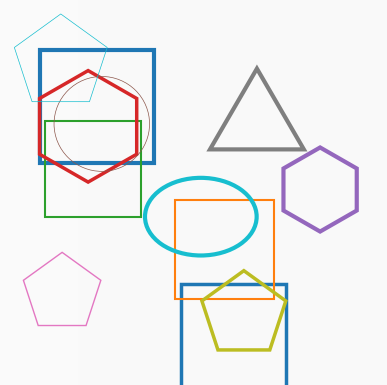[{"shape": "square", "thickness": 3, "radius": 0.74, "center": [0.25, 0.724]}, {"shape": "square", "thickness": 2.5, "radius": 0.68, "center": [0.602, 0.127]}, {"shape": "square", "thickness": 1.5, "radius": 0.64, "center": [0.58, 0.352]}, {"shape": "square", "thickness": 1.5, "radius": 0.62, "center": [0.24, 0.561]}, {"shape": "hexagon", "thickness": 2.5, "radius": 0.72, "center": [0.227, 0.672]}, {"shape": "hexagon", "thickness": 3, "radius": 0.55, "center": [0.826, 0.508]}, {"shape": "circle", "thickness": 0.5, "radius": 0.62, "center": [0.263, 0.678]}, {"shape": "pentagon", "thickness": 1, "radius": 0.53, "center": [0.16, 0.239]}, {"shape": "triangle", "thickness": 3, "radius": 0.7, "center": [0.663, 0.682]}, {"shape": "pentagon", "thickness": 2.5, "radius": 0.57, "center": [0.629, 0.183]}, {"shape": "oval", "thickness": 3, "radius": 0.72, "center": [0.518, 0.437]}, {"shape": "pentagon", "thickness": 0.5, "radius": 0.63, "center": [0.157, 0.838]}]